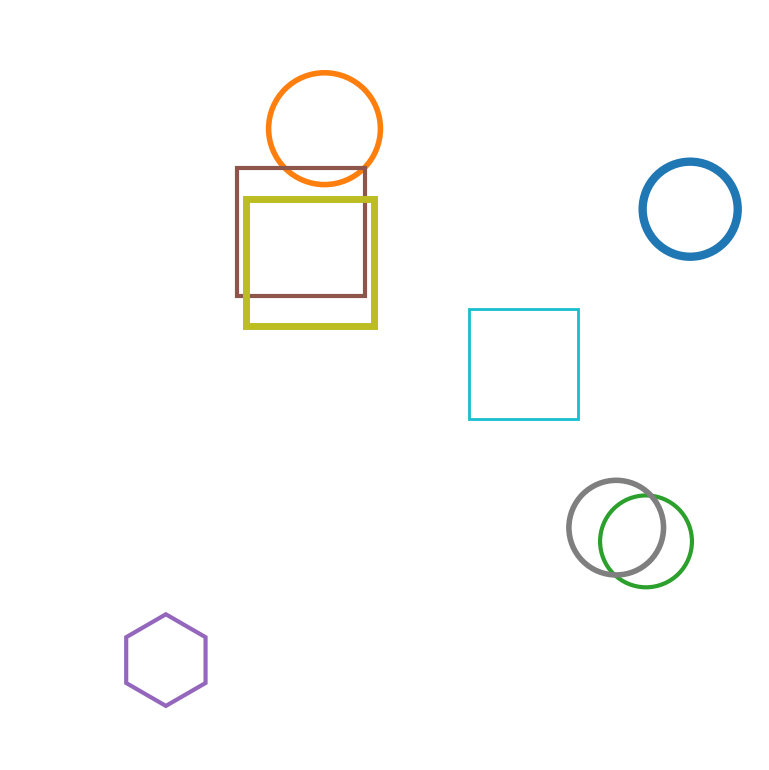[{"shape": "circle", "thickness": 3, "radius": 0.31, "center": [0.896, 0.728]}, {"shape": "circle", "thickness": 2, "radius": 0.36, "center": [0.421, 0.833]}, {"shape": "circle", "thickness": 1.5, "radius": 0.3, "center": [0.839, 0.297]}, {"shape": "hexagon", "thickness": 1.5, "radius": 0.3, "center": [0.215, 0.143]}, {"shape": "square", "thickness": 1.5, "radius": 0.42, "center": [0.391, 0.699]}, {"shape": "circle", "thickness": 2, "radius": 0.31, "center": [0.8, 0.315]}, {"shape": "square", "thickness": 2.5, "radius": 0.42, "center": [0.402, 0.659]}, {"shape": "square", "thickness": 1, "radius": 0.35, "center": [0.68, 0.527]}]